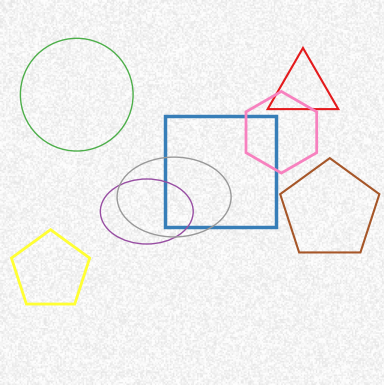[{"shape": "triangle", "thickness": 1.5, "radius": 0.53, "center": [0.787, 0.77]}, {"shape": "square", "thickness": 2.5, "radius": 0.72, "center": [0.572, 0.554]}, {"shape": "circle", "thickness": 1, "radius": 0.73, "center": [0.199, 0.754]}, {"shape": "oval", "thickness": 1, "radius": 0.6, "center": [0.381, 0.451]}, {"shape": "pentagon", "thickness": 2, "radius": 0.53, "center": [0.131, 0.297]}, {"shape": "pentagon", "thickness": 1.5, "radius": 0.68, "center": [0.857, 0.454]}, {"shape": "hexagon", "thickness": 2, "radius": 0.53, "center": [0.731, 0.656]}, {"shape": "oval", "thickness": 1, "radius": 0.74, "center": [0.452, 0.488]}]